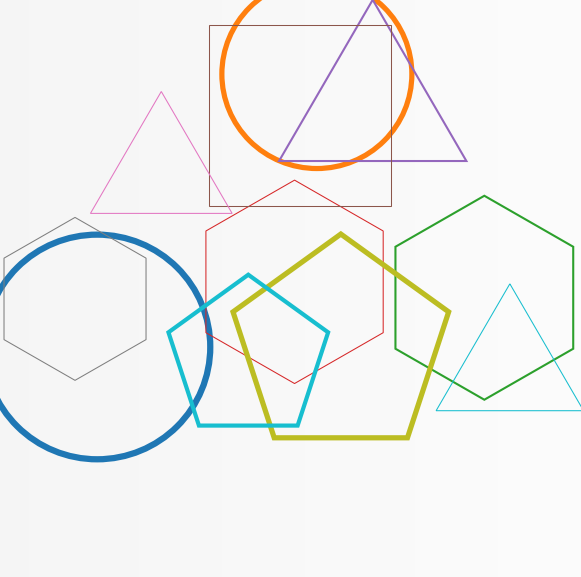[{"shape": "circle", "thickness": 3, "radius": 0.97, "center": [0.167, 0.398]}, {"shape": "circle", "thickness": 2.5, "radius": 0.82, "center": [0.545, 0.871]}, {"shape": "hexagon", "thickness": 1, "radius": 0.88, "center": [0.833, 0.484]}, {"shape": "hexagon", "thickness": 0.5, "radius": 0.88, "center": [0.507, 0.511]}, {"shape": "triangle", "thickness": 1, "radius": 0.93, "center": [0.641, 0.813]}, {"shape": "square", "thickness": 0.5, "radius": 0.78, "center": [0.516, 0.799]}, {"shape": "triangle", "thickness": 0.5, "radius": 0.7, "center": [0.277, 0.7]}, {"shape": "hexagon", "thickness": 0.5, "radius": 0.71, "center": [0.129, 0.482]}, {"shape": "pentagon", "thickness": 2.5, "radius": 0.98, "center": [0.586, 0.399]}, {"shape": "pentagon", "thickness": 2, "radius": 0.72, "center": [0.427, 0.379]}, {"shape": "triangle", "thickness": 0.5, "radius": 0.73, "center": [0.877, 0.361]}]